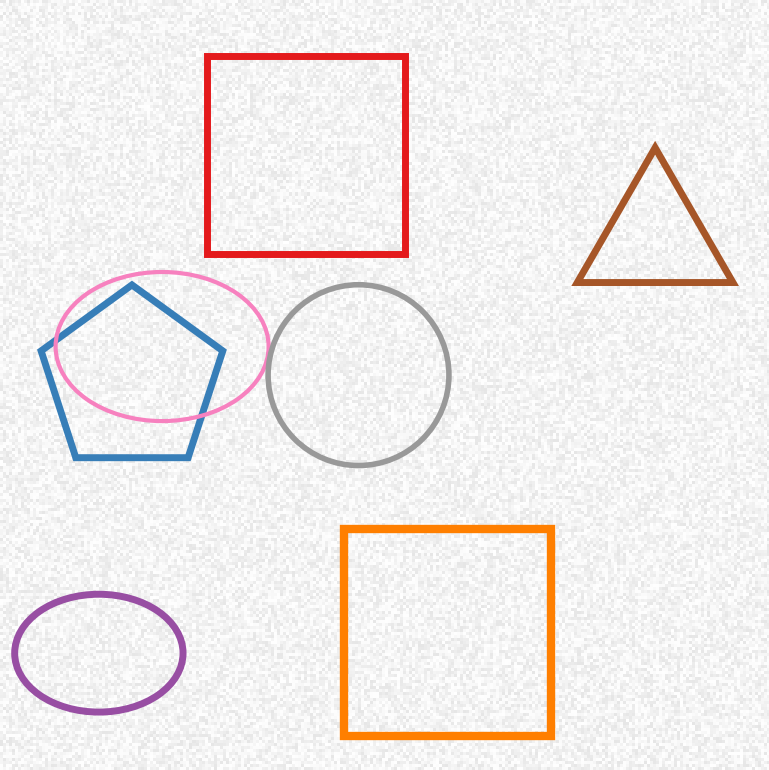[{"shape": "square", "thickness": 2.5, "radius": 0.64, "center": [0.398, 0.798]}, {"shape": "pentagon", "thickness": 2.5, "radius": 0.62, "center": [0.171, 0.506]}, {"shape": "oval", "thickness": 2.5, "radius": 0.55, "center": [0.128, 0.152]}, {"shape": "square", "thickness": 3, "radius": 0.67, "center": [0.582, 0.178]}, {"shape": "triangle", "thickness": 2.5, "radius": 0.58, "center": [0.851, 0.691]}, {"shape": "oval", "thickness": 1.5, "radius": 0.69, "center": [0.211, 0.55]}, {"shape": "circle", "thickness": 2, "radius": 0.59, "center": [0.466, 0.513]}]